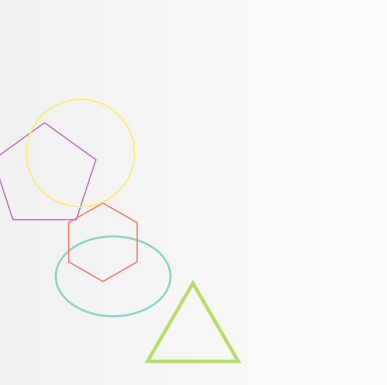[{"shape": "oval", "thickness": 1.5, "radius": 0.74, "center": [0.292, 0.282]}, {"shape": "hexagon", "thickness": 1, "radius": 0.51, "center": [0.266, 0.371]}, {"shape": "triangle", "thickness": 2.5, "radius": 0.68, "center": [0.498, 0.129]}, {"shape": "pentagon", "thickness": 1, "radius": 0.7, "center": [0.115, 0.542]}, {"shape": "circle", "thickness": 1, "radius": 0.7, "center": [0.208, 0.602]}]